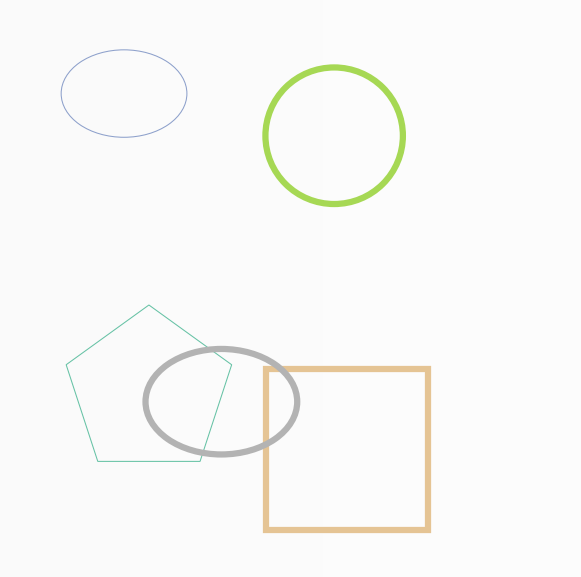[{"shape": "pentagon", "thickness": 0.5, "radius": 0.75, "center": [0.256, 0.321]}, {"shape": "oval", "thickness": 0.5, "radius": 0.54, "center": [0.213, 0.837]}, {"shape": "circle", "thickness": 3, "radius": 0.59, "center": [0.575, 0.764]}, {"shape": "square", "thickness": 3, "radius": 0.7, "center": [0.597, 0.221]}, {"shape": "oval", "thickness": 3, "radius": 0.65, "center": [0.381, 0.304]}]